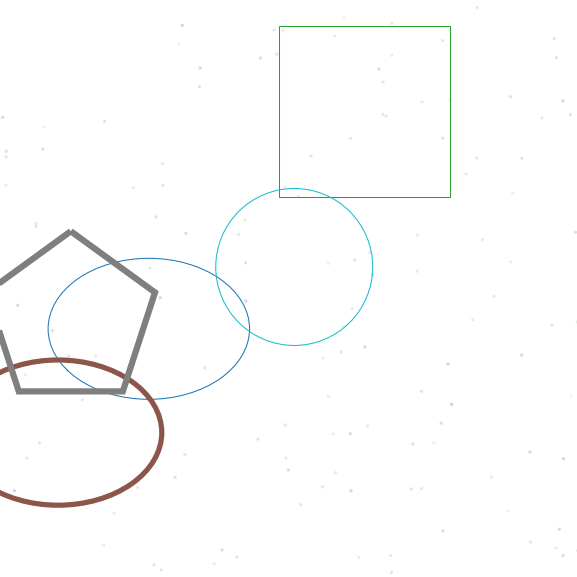[{"shape": "oval", "thickness": 0.5, "radius": 0.87, "center": [0.258, 0.43]}, {"shape": "square", "thickness": 0.5, "radius": 0.74, "center": [0.632, 0.807]}, {"shape": "oval", "thickness": 2.5, "radius": 0.9, "center": [0.1, 0.25]}, {"shape": "pentagon", "thickness": 3, "radius": 0.77, "center": [0.123, 0.445]}, {"shape": "circle", "thickness": 0.5, "radius": 0.68, "center": [0.509, 0.537]}]